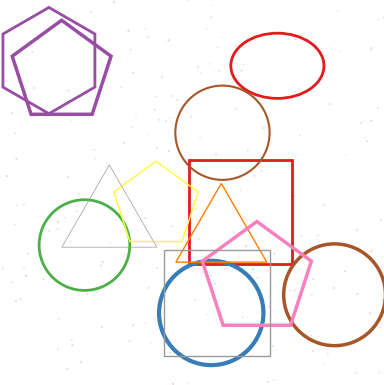[{"shape": "oval", "thickness": 2, "radius": 0.6, "center": [0.721, 0.829]}, {"shape": "square", "thickness": 2, "radius": 0.67, "center": [0.625, 0.449]}, {"shape": "circle", "thickness": 3, "radius": 0.68, "center": [0.549, 0.187]}, {"shape": "circle", "thickness": 2, "radius": 0.59, "center": [0.219, 0.363]}, {"shape": "pentagon", "thickness": 2.5, "radius": 0.67, "center": [0.16, 0.812]}, {"shape": "hexagon", "thickness": 2, "radius": 0.69, "center": [0.127, 0.843]}, {"shape": "triangle", "thickness": 1, "radius": 0.68, "center": [0.575, 0.387]}, {"shape": "pentagon", "thickness": 1, "radius": 0.58, "center": [0.405, 0.466]}, {"shape": "circle", "thickness": 2.5, "radius": 0.66, "center": [0.869, 0.234]}, {"shape": "circle", "thickness": 1.5, "radius": 0.61, "center": [0.578, 0.655]}, {"shape": "pentagon", "thickness": 2.5, "radius": 0.74, "center": [0.667, 0.276]}, {"shape": "triangle", "thickness": 0.5, "radius": 0.71, "center": [0.284, 0.429]}, {"shape": "square", "thickness": 1, "radius": 0.69, "center": [0.564, 0.212]}]